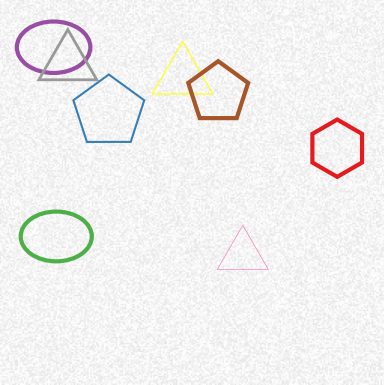[{"shape": "hexagon", "thickness": 3, "radius": 0.37, "center": [0.876, 0.615]}, {"shape": "pentagon", "thickness": 1.5, "radius": 0.48, "center": [0.283, 0.71]}, {"shape": "oval", "thickness": 3, "radius": 0.46, "center": [0.146, 0.386]}, {"shape": "oval", "thickness": 3, "radius": 0.48, "center": [0.139, 0.877]}, {"shape": "triangle", "thickness": 1, "radius": 0.45, "center": [0.474, 0.801]}, {"shape": "pentagon", "thickness": 3, "radius": 0.41, "center": [0.567, 0.759]}, {"shape": "triangle", "thickness": 0.5, "radius": 0.38, "center": [0.631, 0.338]}, {"shape": "triangle", "thickness": 2, "radius": 0.43, "center": [0.176, 0.836]}]